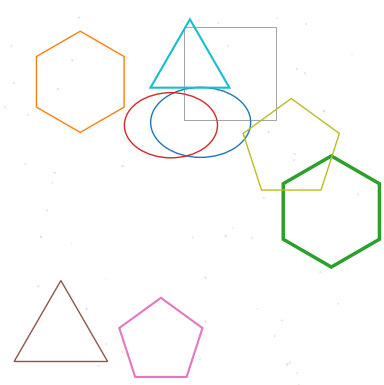[{"shape": "oval", "thickness": 1, "radius": 0.65, "center": [0.521, 0.682]}, {"shape": "hexagon", "thickness": 1, "radius": 0.66, "center": [0.208, 0.787]}, {"shape": "hexagon", "thickness": 2.5, "radius": 0.72, "center": [0.861, 0.451]}, {"shape": "oval", "thickness": 1, "radius": 0.6, "center": [0.444, 0.675]}, {"shape": "triangle", "thickness": 1, "radius": 0.7, "center": [0.158, 0.131]}, {"shape": "pentagon", "thickness": 1.5, "radius": 0.57, "center": [0.418, 0.113]}, {"shape": "square", "thickness": 0.5, "radius": 0.6, "center": [0.598, 0.809]}, {"shape": "pentagon", "thickness": 1, "radius": 0.66, "center": [0.757, 0.613]}, {"shape": "triangle", "thickness": 1.5, "radius": 0.59, "center": [0.493, 0.831]}]